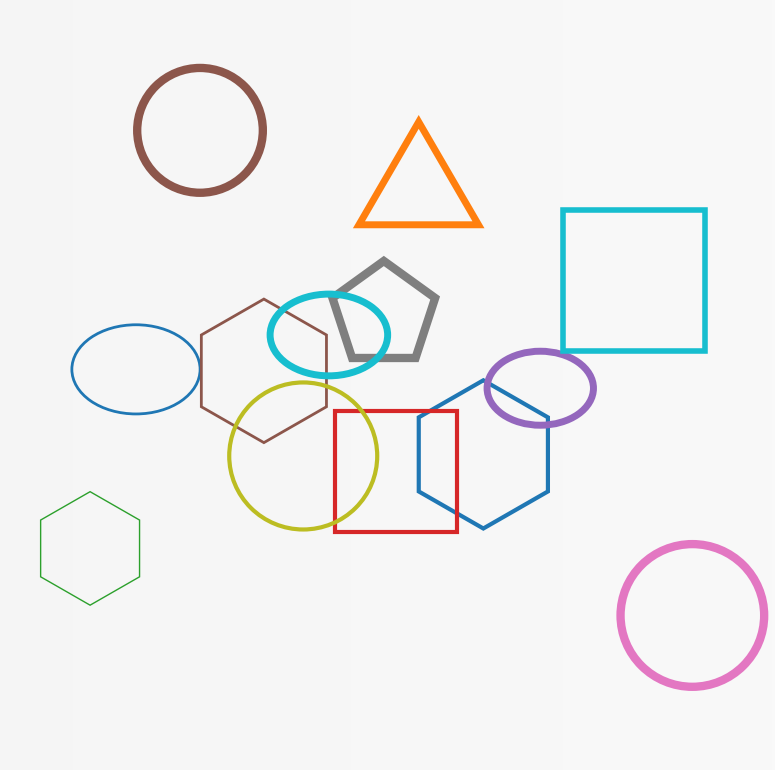[{"shape": "oval", "thickness": 1, "radius": 0.41, "center": [0.175, 0.52]}, {"shape": "hexagon", "thickness": 1.5, "radius": 0.48, "center": [0.624, 0.41]}, {"shape": "triangle", "thickness": 2.5, "radius": 0.45, "center": [0.54, 0.753]}, {"shape": "hexagon", "thickness": 0.5, "radius": 0.37, "center": [0.116, 0.288]}, {"shape": "square", "thickness": 1.5, "radius": 0.39, "center": [0.511, 0.387]}, {"shape": "oval", "thickness": 2.5, "radius": 0.34, "center": [0.697, 0.496]}, {"shape": "hexagon", "thickness": 1, "radius": 0.47, "center": [0.341, 0.518]}, {"shape": "circle", "thickness": 3, "radius": 0.41, "center": [0.258, 0.831]}, {"shape": "circle", "thickness": 3, "radius": 0.46, "center": [0.893, 0.201]}, {"shape": "pentagon", "thickness": 3, "radius": 0.35, "center": [0.495, 0.591]}, {"shape": "circle", "thickness": 1.5, "radius": 0.48, "center": [0.391, 0.408]}, {"shape": "square", "thickness": 2, "radius": 0.46, "center": [0.818, 0.636]}, {"shape": "oval", "thickness": 2.5, "radius": 0.38, "center": [0.424, 0.565]}]